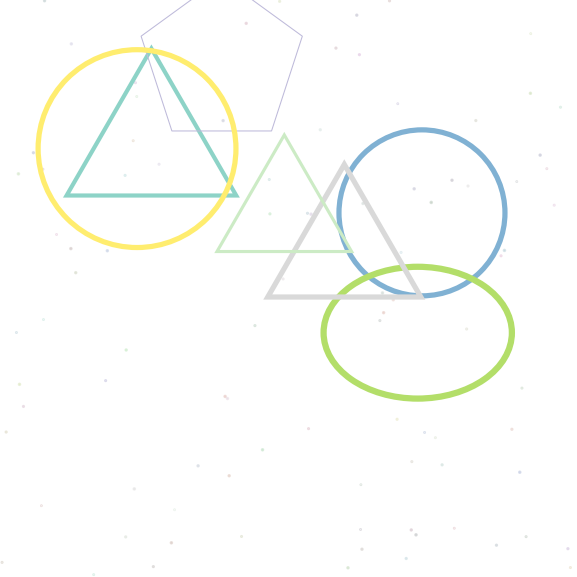[{"shape": "triangle", "thickness": 2, "radius": 0.85, "center": [0.262, 0.745]}, {"shape": "pentagon", "thickness": 0.5, "radius": 0.73, "center": [0.384, 0.891]}, {"shape": "circle", "thickness": 2.5, "radius": 0.72, "center": [0.731, 0.631]}, {"shape": "oval", "thickness": 3, "radius": 0.82, "center": [0.723, 0.423]}, {"shape": "triangle", "thickness": 2.5, "radius": 0.77, "center": [0.596, 0.561]}, {"shape": "triangle", "thickness": 1.5, "radius": 0.67, "center": [0.492, 0.631]}, {"shape": "circle", "thickness": 2.5, "radius": 0.86, "center": [0.237, 0.742]}]